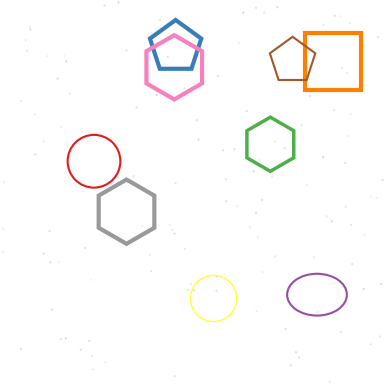[{"shape": "circle", "thickness": 1.5, "radius": 0.34, "center": [0.244, 0.581]}, {"shape": "pentagon", "thickness": 3, "radius": 0.35, "center": [0.456, 0.878]}, {"shape": "hexagon", "thickness": 2.5, "radius": 0.35, "center": [0.702, 0.625]}, {"shape": "oval", "thickness": 1.5, "radius": 0.39, "center": [0.823, 0.235]}, {"shape": "square", "thickness": 3, "radius": 0.37, "center": [0.865, 0.84]}, {"shape": "circle", "thickness": 1, "radius": 0.3, "center": [0.555, 0.225]}, {"shape": "pentagon", "thickness": 1.5, "radius": 0.31, "center": [0.76, 0.842]}, {"shape": "hexagon", "thickness": 3, "radius": 0.42, "center": [0.453, 0.825]}, {"shape": "hexagon", "thickness": 3, "radius": 0.42, "center": [0.329, 0.45]}]